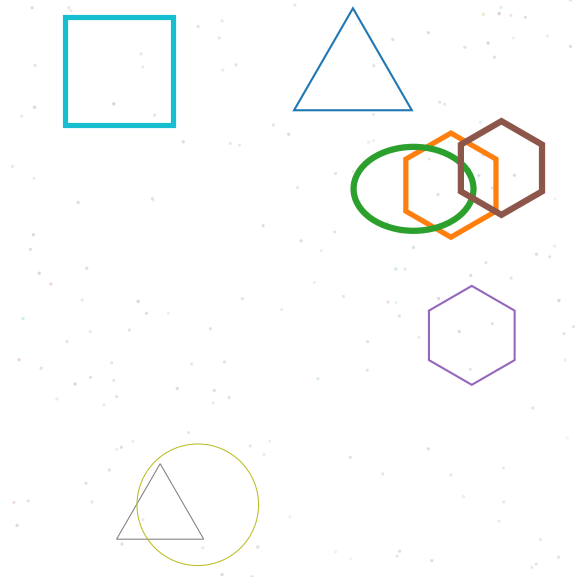[{"shape": "triangle", "thickness": 1, "radius": 0.59, "center": [0.611, 0.867]}, {"shape": "hexagon", "thickness": 2.5, "radius": 0.45, "center": [0.781, 0.679]}, {"shape": "oval", "thickness": 3, "radius": 0.52, "center": [0.716, 0.672]}, {"shape": "hexagon", "thickness": 1, "radius": 0.43, "center": [0.817, 0.418]}, {"shape": "hexagon", "thickness": 3, "radius": 0.41, "center": [0.868, 0.708]}, {"shape": "triangle", "thickness": 0.5, "radius": 0.44, "center": [0.277, 0.109]}, {"shape": "circle", "thickness": 0.5, "radius": 0.53, "center": [0.342, 0.125]}, {"shape": "square", "thickness": 2.5, "radius": 0.47, "center": [0.206, 0.876]}]